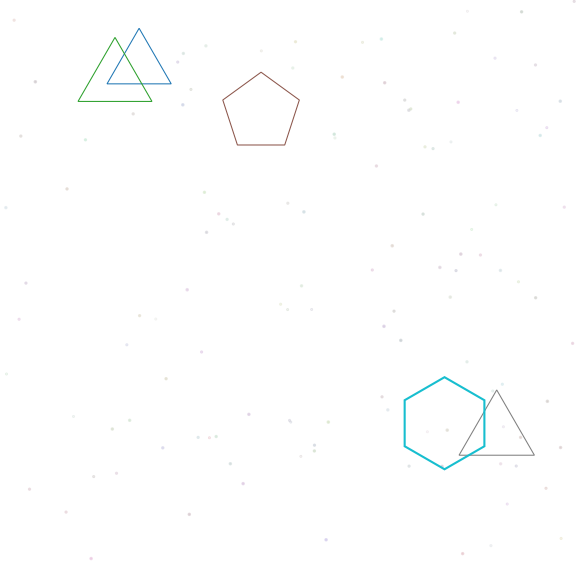[{"shape": "triangle", "thickness": 0.5, "radius": 0.32, "center": [0.241, 0.886]}, {"shape": "triangle", "thickness": 0.5, "radius": 0.37, "center": [0.199, 0.86]}, {"shape": "pentagon", "thickness": 0.5, "radius": 0.35, "center": [0.452, 0.804]}, {"shape": "triangle", "thickness": 0.5, "radius": 0.38, "center": [0.86, 0.249]}, {"shape": "hexagon", "thickness": 1, "radius": 0.4, "center": [0.77, 0.266]}]